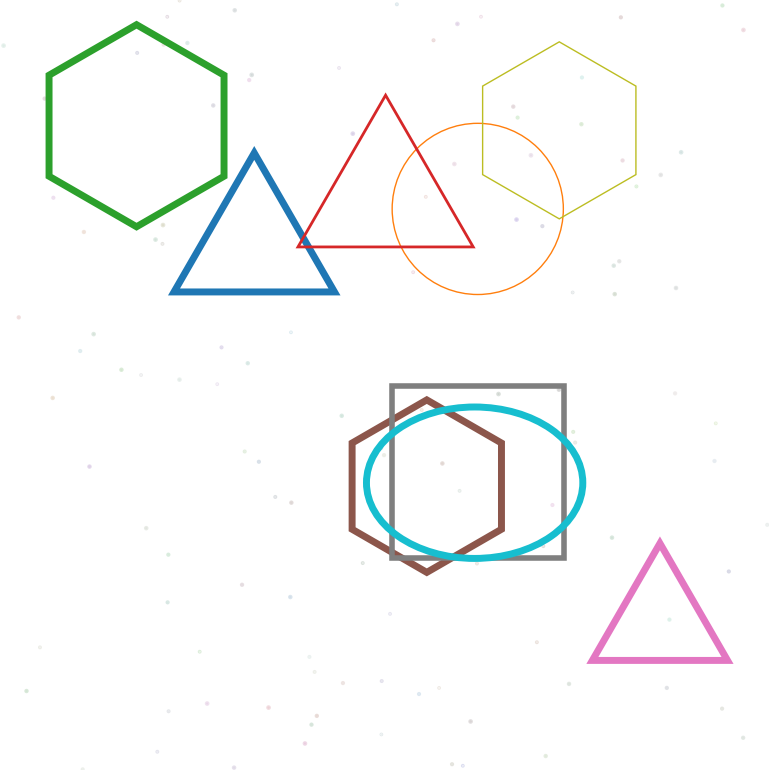[{"shape": "triangle", "thickness": 2.5, "radius": 0.6, "center": [0.33, 0.681]}, {"shape": "circle", "thickness": 0.5, "radius": 0.56, "center": [0.62, 0.729]}, {"shape": "hexagon", "thickness": 2.5, "radius": 0.66, "center": [0.177, 0.837]}, {"shape": "triangle", "thickness": 1, "radius": 0.66, "center": [0.501, 0.745]}, {"shape": "hexagon", "thickness": 2.5, "radius": 0.56, "center": [0.554, 0.369]}, {"shape": "triangle", "thickness": 2.5, "radius": 0.51, "center": [0.857, 0.193]}, {"shape": "square", "thickness": 2, "radius": 0.56, "center": [0.621, 0.387]}, {"shape": "hexagon", "thickness": 0.5, "radius": 0.57, "center": [0.726, 0.831]}, {"shape": "oval", "thickness": 2.5, "radius": 0.7, "center": [0.616, 0.373]}]